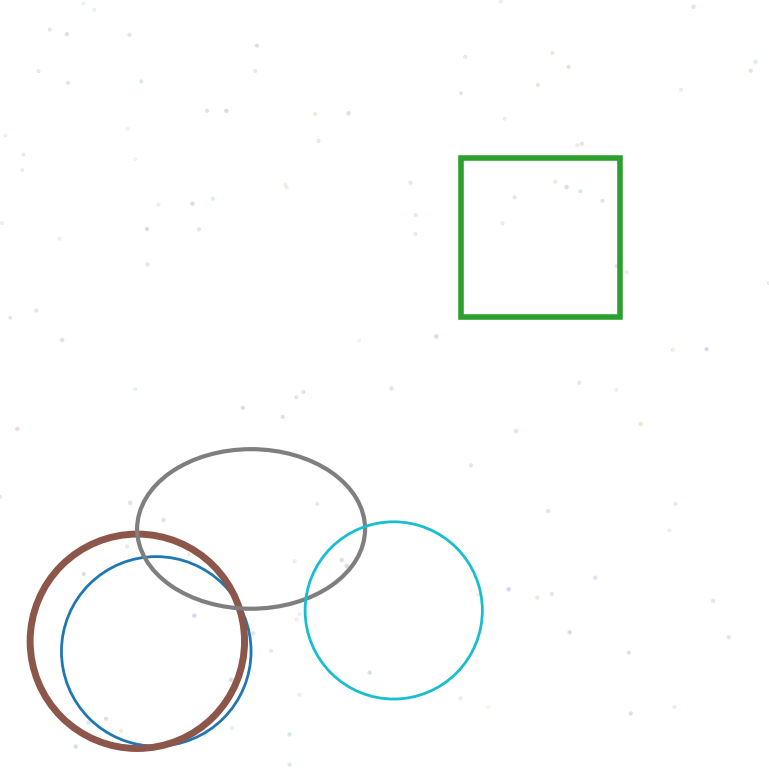[{"shape": "circle", "thickness": 1, "radius": 0.62, "center": [0.203, 0.154]}, {"shape": "square", "thickness": 2, "radius": 0.52, "center": [0.702, 0.691]}, {"shape": "circle", "thickness": 2.5, "radius": 0.7, "center": [0.178, 0.167]}, {"shape": "oval", "thickness": 1.5, "radius": 0.74, "center": [0.326, 0.313]}, {"shape": "circle", "thickness": 1, "radius": 0.58, "center": [0.511, 0.207]}]